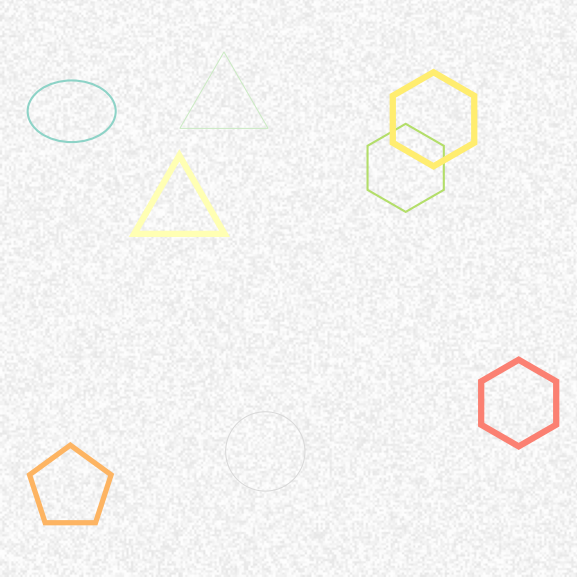[{"shape": "oval", "thickness": 1, "radius": 0.38, "center": [0.124, 0.806]}, {"shape": "triangle", "thickness": 3, "radius": 0.45, "center": [0.311, 0.639]}, {"shape": "hexagon", "thickness": 3, "radius": 0.38, "center": [0.898, 0.301]}, {"shape": "pentagon", "thickness": 2.5, "radius": 0.37, "center": [0.122, 0.154]}, {"shape": "hexagon", "thickness": 1, "radius": 0.38, "center": [0.702, 0.708]}, {"shape": "circle", "thickness": 0.5, "radius": 0.34, "center": [0.459, 0.217]}, {"shape": "triangle", "thickness": 0.5, "radius": 0.44, "center": [0.388, 0.821]}, {"shape": "hexagon", "thickness": 3, "radius": 0.41, "center": [0.751, 0.793]}]